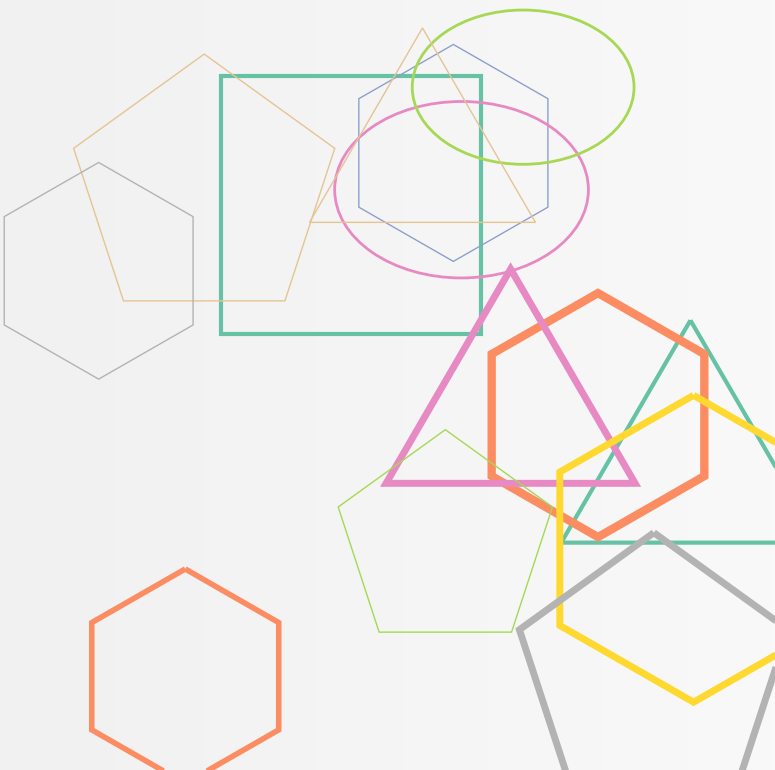[{"shape": "triangle", "thickness": 1.5, "radius": 0.96, "center": [0.891, 0.392]}, {"shape": "square", "thickness": 1.5, "radius": 0.84, "center": [0.453, 0.734]}, {"shape": "hexagon", "thickness": 2, "radius": 0.7, "center": [0.239, 0.122]}, {"shape": "hexagon", "thickness": 3, "radius": 0.79, "center": [0.772, 0.461]}, {"shape": "hexagon", "thickness": 0.5, "radius": 0.7, "center": [0.585, 0.801]}, {"shape": "oval", "thickness": 1, "radius": 0.82, "center": [0.596, 0.754]}, {"shape": "triangle", "thickness": 2.5, "radius": 0.93, "center": [0.659, 0.465]}, {"shape": "oval", "thickness": 1, "radius": 0.72, "center": [0.675, 0.887]}, {"shape": "pentagon", "thickness": 0.5, "radius": 0.73, "center": [0.575, 0.297]}, {"shape": "hexagon", "thickness": 2.5, "radius": 1.0, "center": [0.895, 0.287]}, {"shape": "pentagon", "thickness": 0.5, "radius": 0.89, "center": [0.263, 0.753]}, {"shape": "triangle", "thickness": 0.5, "radius": 0.84, "center": [0.545, 0.795]}, {"shape": "pentagon", "thickness": 2.5, "radius": 0.91, "center": [0.844, 0.126]}, {"shape": "hexagon", "thickness": 0.5, "radius": 0.7, "center": [0.127, 0.648]}]